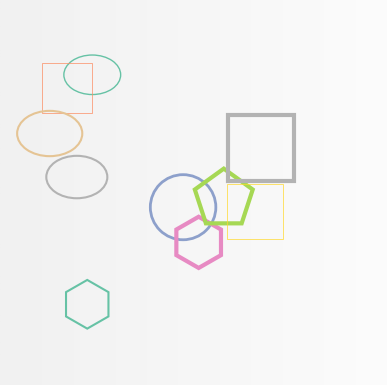[{"shape": "oval", "thickness": 1, "radius": 0.37, "center": [0.238, 0.806]}, {"shape": "hexagon", "thickness": 1.5, "radius": 0.32, "center": [0.225, 0.21]}, {"shape": "square", "thickness": 0.5, "radius": 0.32, "center": [0.174, 0.772]}, {"shape": "circle", "thickness": 2, "radius": 0.42, "center": [0.472, 0.462]}, {"shape": "hexagon", "thickness": 3, "radius": 0.33, "center": [0.513, 0.371]}, {"shape": "pentagon", "thickness": 3, "radius": 0.39, "center": [0.577, 0.483]}, {"shape": "square", "thickness": 0.5, "radius": 0.36, "center": [0.658, 0.45]}, {"shape": "oval", "thickness": 1.5, "radius": 0.42, "center": [0.128, 0.653]}, {"shape": "oval", "thickness": 1.5, "radius": 0.39, "center": [0.198, 0.54]}, {"shape": "square", "thickness": 3, "radius": 0.43, "center": [0.674, 0.616]}]